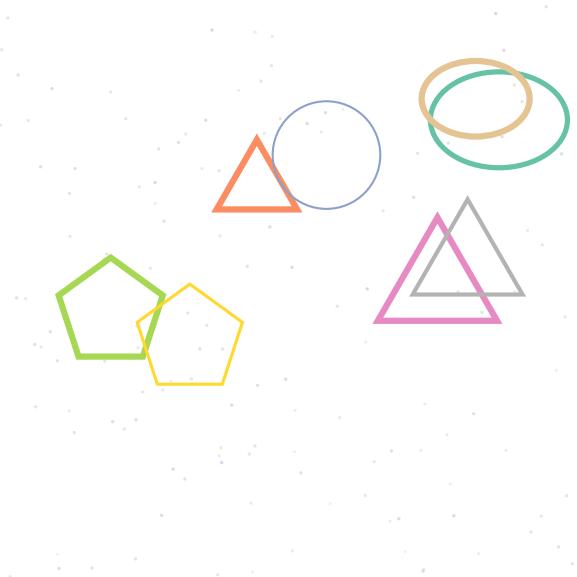[{"shape": "oval", "thickness": 2.5, "radius": 0.59, "center": [0.864, 0.792]}, {"shape": "triangle", "thickness": 3, "radius": 0.4, "center": [0.445, 0.677]}, {"shape": "circle", "thickness": 1, "radius": 0.47, "center": [0.565, 0.731]}, {"shape": "triangle", "thickness": 3, "radius": 0.6, "center": [0.757, 0.503]}, {"shape": "pentagon", "thickness": 3, "radius": 0.47, "center": [0.192, 0.458]}, {"shape": "pentagon", "thickness": 1.5, "radius": 0.48, "center": [0.329, 0.411]}, {"shape": "oval", "thickness": 3, "radius": 0.47, "center": [0.824, 0.828]}, {"shape": "triangle", "thickness": 2, "radius": 0.55, "center": [0.81, 0.544]}]